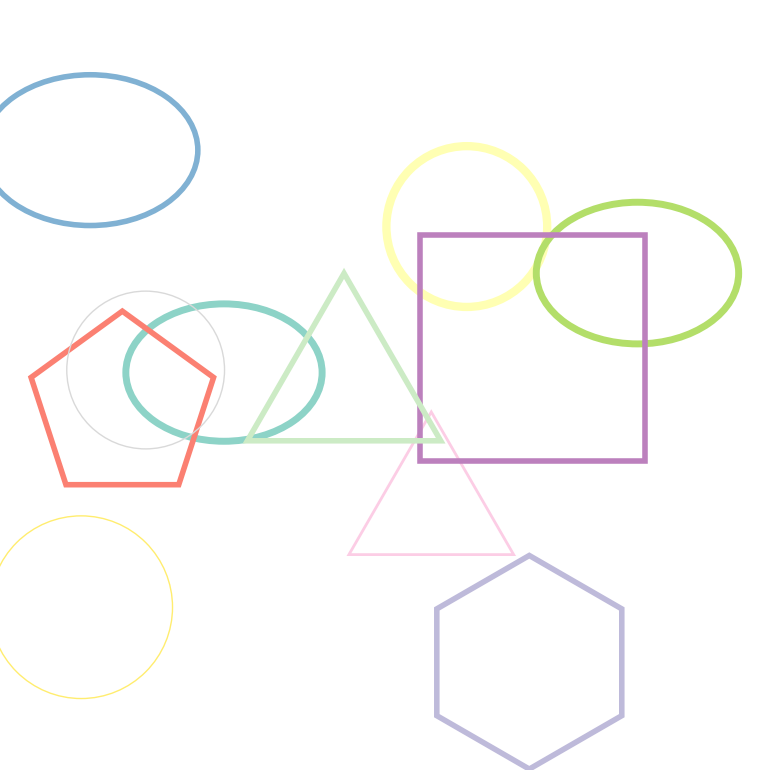[{"shape": "oval", "thickness": 2.5, "radius": 0.64, "center": [0.291, 0.516]}, {"shape": "circle", "thickness": 3, "radius": 0.52, "center": [0.606, 0.706]}, {"shape": "hexagon", "thickness": 2, "radius": 0.69, "center": [0.687, 0.14]}, {"shape": "pentagon", "thickness": 2, "radius": 0.62, "center": [0.159, 0.471]}, {"shape": "oval", "thickness": 2, "radius": 0.7, "center": [0.117, 0.805]}, {"shape": "oval", "thickness": 2.5, "radius": 0.66, "center": [0.828, 0.645]}, {"shape": "triangle", "thickness": 1, "radius": 0.62, "center": [0.56, 0.341]}, {"shape": "circle", "thickness": 0.5, "radius": 0.51, "center": [0.189, 0.519]}, {"shape": "square", "thickness": 2, "radius": 0.73, "center": [0.692, 0.548]}, {"shape": "triangle", "thickness": 2, "radius": 0.72, "center": [0.447, 0.5]}, {"shape": "circle", "thickness": 0.5, "radius": 0.59, "center": [0.105, 0.211]}]